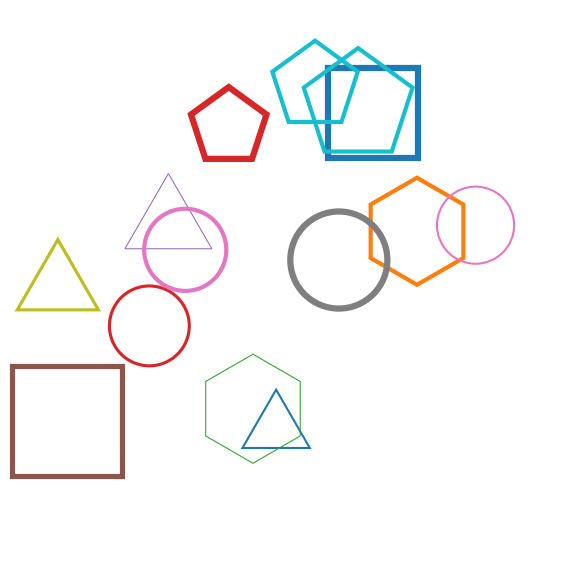[{"shape": "triangle", "thickness": 1, "radius": 0.34, "center": [0.478, 0.257]}, {"shape": "square", "thickness": 3, "radius": 0.39, "center": [0.645, 0.804]}, {"shape": "hexagon", "thickness": 2, "radius": 0.46, "center": [0.722, 0.599]}, {"shape": "hexagon", "thickness": 0.5, "radius": 0.47, "center": [0.438, 0.291]}, {"shape": "circle", "thickness": 1.5, "radius": 0.35, "center": [0.259, 0.435]}, {"shape": "pentagon", "thickness": 3, "radius": 0.34, "center": [0.396, 0.78]}, {"shape": "triangle", "thickness": 0.5, "radius": 0.43, "center": [0.292, 0.612]}, {"shape": "square", "thickness": 2.5, "radius": 0.48, "center": [0.116, 0.27]}, {"shape": "circle", "thickness": 2, "radius": 0.36, "center": [0.321, 0.567]}, {"shape": "circle", "thickness": 1, "radius": 0.33, "center": [0.824, 0.609]}, {"shape": "circle", "thickness": 3, "radius": 0.42, "center": [0.587, 0.549]}, {"shape": "triangle", "thickness": 1.5, "radius": 0.41, "center": [0.1, 0.503]}, {"shape": "pentagon", "thickness": 2, "radius": 0.39, "center": [0.546, 0.851]}, {"shape": "pentagon", "thickness": 2, "radius": 0.5, "center": [0.62, 0.817]}]